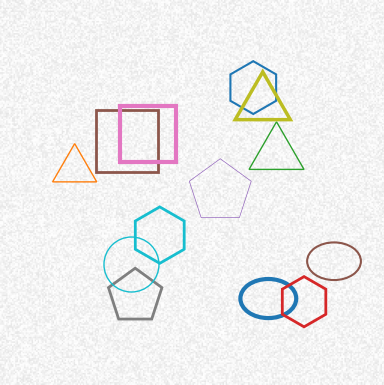[{"shape": "hexagon", "thickness": 1.5, "radius": 0.34, "center": [0.658, 0.772]}, {"shape": "oval", "thickness": 3, "radius": 0.36, "center": [0.697, 0.225]}, {"shape": "triangle", "thickness": 1, "radius": 0.33, "center": [0.194, 0.561]}, {"shape": "triangle", "thickness": 1, "radius": 0.41, "center": [0.718, 0.601]}, {"shape": "hexagon", "thickness": 2, "radius": 0.33, "center": [0.79, 0.216]}, {"shape": "pentagon", "thickness": 0.5, "radius": 0.42, "center": [0.572, 0.503]}, {"shape": "oval", "thickness": 1.5, "radius": 0.35, "center": [0.868, 0.321]}, {"shape": "square", "thickness": 2, "radius": 0.4, "center": [0.33, 0.634]}, {"shape": "square", "thickness": 3, "radius": 0.36, "center": [0.384, 0.652]}, {"shape": "pentagon", "thickness": 2, "radius": 0.37, "center": [0.351, 0.23]}, {"shape": "triangle", "thickness": 2.5, "radius": 0.41, "center": [0.682, 0.731]}, {"shape": "circle", "thickness": 1, "radius": 0.36, "center": [0.341, 0.313]}, {"shape": "hexagon", "thickness": 2, "radius": 0.37, "center": [0.415, 0.389]}]